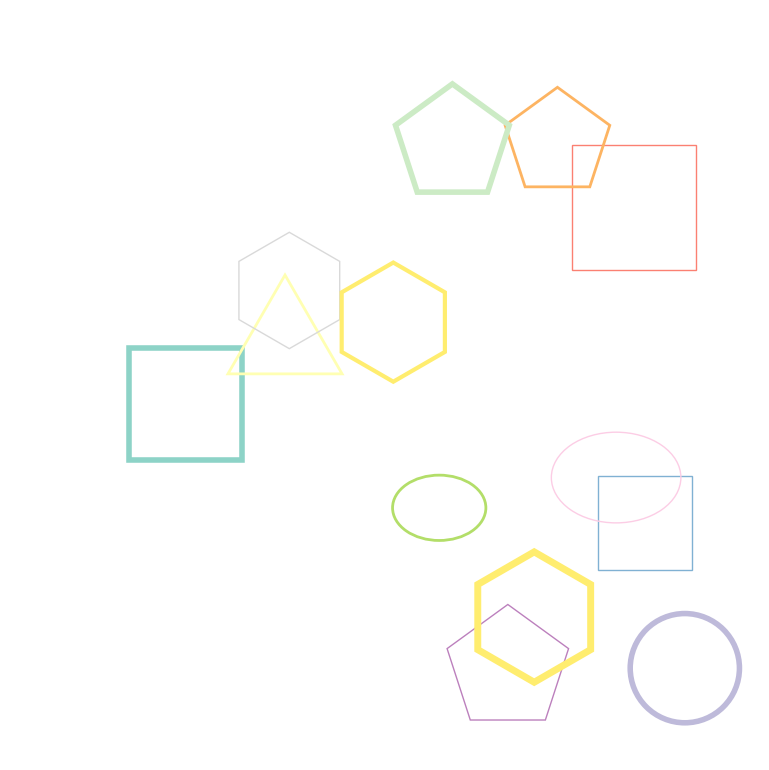[{"shape": "square", "thickness": 2, "radius": 0.37, "center": [0.241, 0.475]}, {"shape": "triangle", "thickness": 1, "radius": 0.43, "center": [0.37, 0.557]}, {"shape": "circle", "thickness": 2, "radius": 0.35, "center": [0.889, 0.132]}, {"shape": "square", "thickness": 0.5, "radius": 0.4, "center": [0.824, 0.731]}, {"shape": "square", "thickness": 0.5, "radius": 0.3, "center": [0.838, 0.321]}, {"shape": "pentagon", "thickness": 1, "radius": 0.36, "center": [0.724, 0.815]}, {"shape": "oval", "thickness": 1, "radius": 0.3, "center": [0.57, 0.341]}, {"shape": "oval", "thickness": 0.5, "radius": 0.42, "center": [0.8, 0.38]}, {"shape": "hexagon", "thickness": 0.5, "radius": 0.38, "center": [0.376, 0.623]}, {"shape": "pentagon", "thickness": 0.5, "radius": 0.41, "center": [0.66, 0.132]}, {"shape": "pentagon", "thickness": 2, "radius": 0.39, "center": [0.588, 0.813]}, {"shape": "hexagon", "thickness": 1.5, "radius": 0.39, "center": [0.511, 0.582]}, {"shape": "hexagon", "thickness": 2.5, "radius": 0.42, "center": [0.694, 0.199]}]